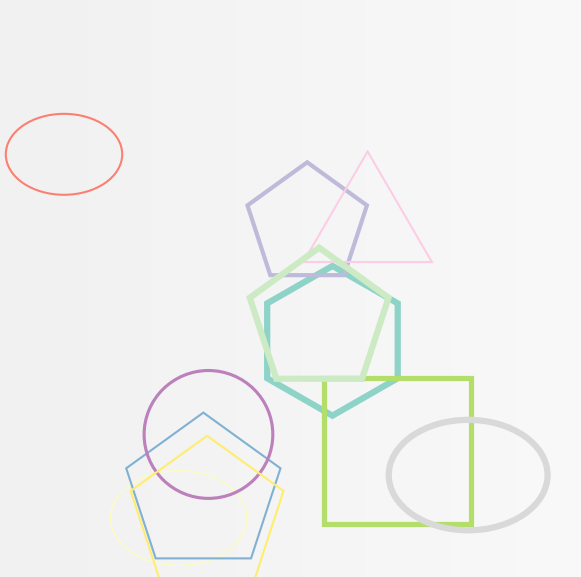[{"shape": "hexagon", "thickness": 3, "radius": 0.65, "center": [0.572, 0.409]}, {"shape": "oval", "thickness": 0.5, "radius": 0.59, "center": [0.307, 0.102]}, {"shape": "pentagon", "thickness": 2, "radius": 0.54, "center": [0.529, 0.61]}, {"shape": "oval", "thickness": 1, "radius": 0.5, "center": [0.11, 0.732]}, {"shape": "pentagon", "thickness": 1, "radius": 0.7, "center": [0.35, 0.145]}, {"shape": "square", "thickness": 2.5, "radius": 0.63, "center": [0.684, 0.218]}, {"shape": "triangle", "thickness": 1, "radius": 0.64, "center": [0.632, 0.609]}, {"shape": "oval", "thickness": 3, "radius": 0.68, "center": [0.805, 0.176]}, {"shape": "circle", "thickness": 1.5, "radius": 0.55, "center": [0.359, 0.247]}, {"shape": "pentagon", "thickness": 3, "radius": 0.63, "center": [0.549, 0.445]}, {"shape": "pentagon", "thickness": 1, "radius": 0.69, "center": [0.356, 0.106]}]